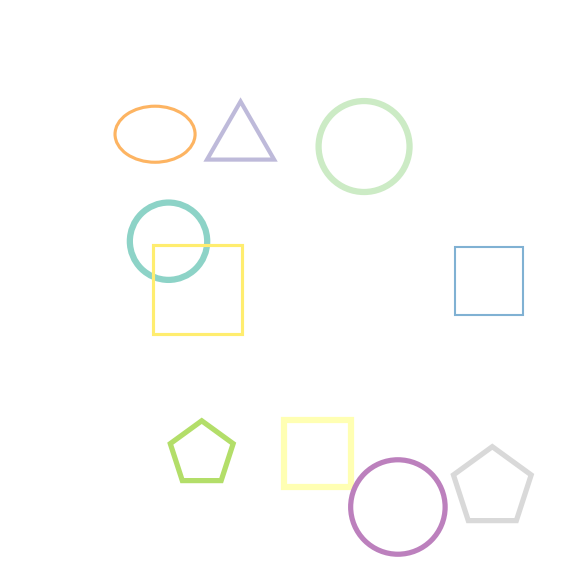[{"shape": "circle", "thickness": 3, "radius": 0.33, "center": [0.292, 0.581]}, {"shape": "square", "thickness": 3, "radius": 0.29, "center": [0.549, 0.214]}, {"shape": "triangle", "thickness": 2, "radius": 0.34, "center": [0.417, 0.756]}, {"shape": "square", "thickness": 1, "radius": 0.29, "center": [0.847, 0.513]}, {"shape": "oval", "thickness": 1.5, "radius": 0.35, "center": [0.268, 0.767]}, {"shape": "pentagon", "thickness": 2.5, "radius": 0.29, "center": [0.349, 0.213]}, {"shape": "pentagon", "thickness": 2.5, "radius": 0.35, "center": [0.852, 0.155]}, {"shape": "circle", "thickness": 2.5, "radius": 0.41, "center": [0.689, 0.121]}, {"shape": "circle", "thickness": 3, "radius": 0.39, "center": [0.63, 0.745]}, {"shape": "square", "thickness": 1.5, "radius": 0.39, "center": [0.342, 0.498]}]